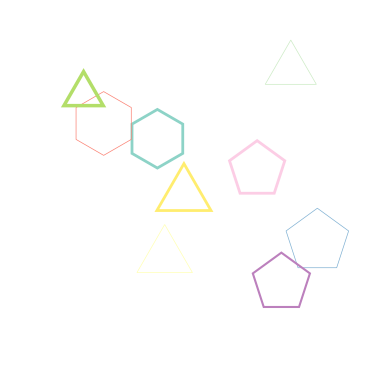[{"shape": "hexagon", "thickness": 2, "radius": 0.38, "center": [0.409, 0.64]}, {"shape": "triangle", "thickness": 0.5, "radius": 0.42, "center": [0.428, 0.334]}, {"shape": "hexagon", "thickness": 0.5, "radius": 0.41, "center": [0.269, 0.679]}, {"shape": "pentagon", "thickness": 0.5, "radius": 0.43, "center": [0.824, 0.374]}, {"shape": "triangle", "thickness": 2.5, "radius": 0.29, "center": [0.217, 0.755]}, {"shape": "pentagon", "thickness": 2, "radius": 0.38, "center": [0.668, 0.559]}, {"shape": "pentagon", "thickness": 1.5, "radius": 0.39, "center": [0.731, 0.266]}, {"shape": "triangle", "thickness": 0.5, "radius": 0.38, "center": [0.755, 0.819]}, {"shape": "triangle", "thickness": 2, "radius": 0.41, "center": [0.478, 0.494]}]